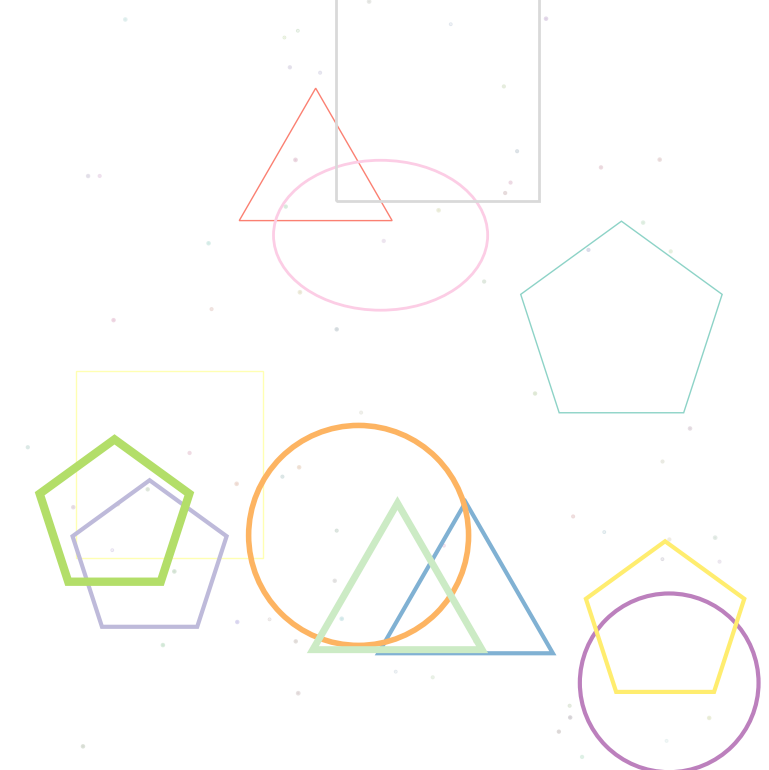[{"shape": "pentagon", "thickness": 0.5, "radius": 0.69, "center": [0.807, 0.575]}, {"shape": "square", "thickness": 0.5, "radius": 0.61, "center": [0.22, 0.397]}, {"shape": "pentagon", "thickness": 1.5, "radius": 0.53, "center": [0.194, 0.271]}, {"shape": "triangle", "thickness": 0.5, "radius": 0.57, "center": [0.41, 0.771]}, {"shape": "triangle", "thickness": 1.5, "radius": 0.65, "center": [0.605, 0.217]}, {"shape": "circle", "thickness": 2, "radius": 0.71, "center": [0.466, 0.305]}, {"shape": "pentagon", "thickness": 3, "radius": 0.51, "center": [0.149, 0.327]}, {"shape": "oval", "thickness": 1, "radius": 0.7, "center": [0.494, 0.694]}, {"shape": "square", "thickness": 1, "radius": 0.66, "center": [0.568, 0.871]}, {"shape": "circle", "thickness": 1.5, "radius": 0.58, "center": [0.869, 0.113]}, {"shape": "triangle", "thickness": 2.5, "radius": 0.63, "center": [0.516, 0.22]}, {"shape": "pentagon", "thickness": 1.5, "radius": 0.54, "center": [0.864, 0.189]}]